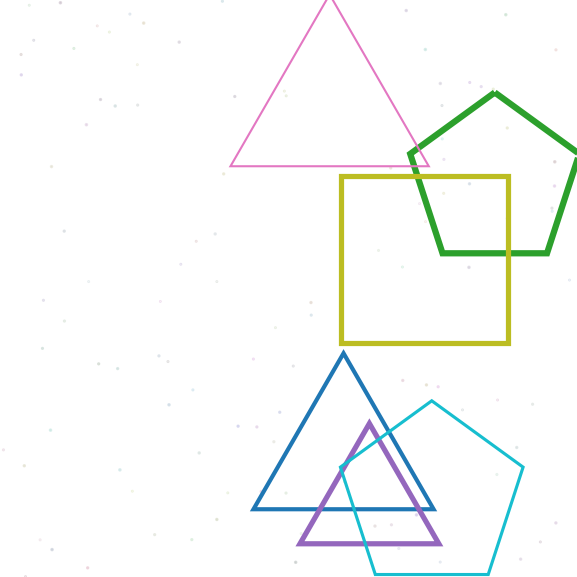[{"shape": "triangle", "thickness": 2, "radius": 0.9, "center": [0.595, 0.207]}, {"shape": "pentagon", "thickness": 3, "radius": 0.77, "center": [0.857, 0.685]}, {"shape": "triangle", "thickness": 2.5, "radius": 0.69, "center": [0.64, 0.127]}, {"shape": "triangle", "thickness": 1, "radius": 0.99, "center": [0.571, 0.81]}, {"shape": "square", "thickness": 2.5, "radius": 0.73, "center": [0.735, 0.55]}, {"shape": "pentagon", "thickness": 1.5, "radius": 0.83, "center": [0.748, 0.139]}]